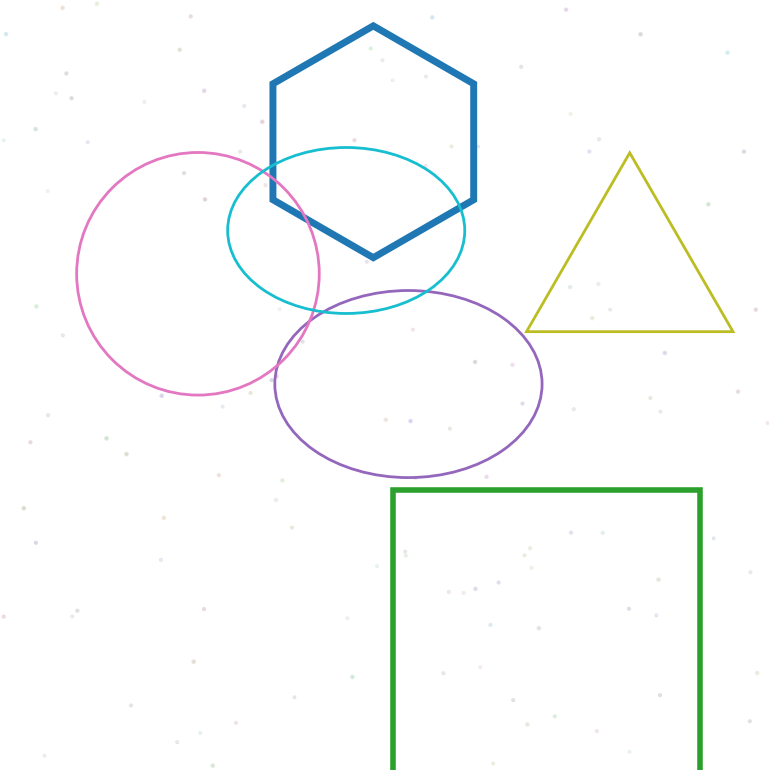[{"shape": "hexagon", "thickness": 2.5, "radius": 0.75, "center": [0.485, 0.816]}, {"shape": "square", "thickness": 2, "radius": 1.0, "center": [0.71, 0.163]}, {"shape": "oval", "thickness": 1, "radius": 0.87, "center": [0.53, 0.501]}, {"shape": "circle", "thickness": 1, "radius": 0.79, "center": [0.257, 0.644]}, {"shape": "triangle", "thickness": 1, "radius": 0.77, "center": [0.818, 0.647]}, {"shape": "oval", "thickness": 1, "radius": 0.77, "center": [0.45, 0.701]}]